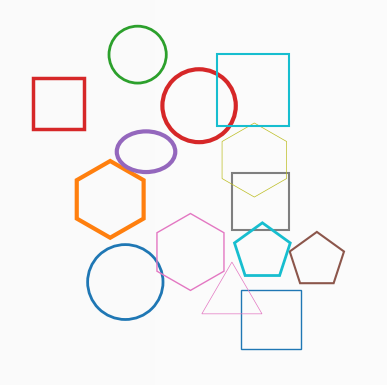[{"shape": "circle", "thickness": 2, "radius": 0.49, "center": [0.323, 0.267]}, {"shape": "square", "thickness": 1, "radius": 0.39, "center": [0.699, 0.171]}, {"shape": "hexagon", "thickness": 3, "radius": 0.5, "center": [0.284, 0.482]}, {"shape": "circle", "thickness": 2, "radius": 0.37, "center": [0.355, 0.858]}, {"shape": "circle", "thickness": 3, "radius": 0.47, "center": [0.514, 0.725]}, {"shape": "square", "thickness": 2.5, "radius": 0.33, "center": [0.151, 0.731]}, {"shape": "oval", "thickness": 3, "radius": 0.38, "center": [0.377, 0.606]}, {"shape": "pentagon", "thickness": 1.5, "radius": 0.37, "center": [0.818, 0.324]}, {"shape": "hexagon", "thickness": 1, "radius": 0.5, "center": [0.492, 0.346]}, {"shape": "triangle", "thickness": 0.5, "radius": 0.45, "center": [0.598, 0.23]}, {"shape": "square", "thickness": 1.5, "radius": 0.37, "center": [0.673, 0.477]}, {"shape": "hexagon", "thickness": 0.5, "radius": 0.48, "center": [0.656, 0.584]}, {"shape": "pentagon", "thickness": 2, "radius": 0.38, "center": [0.677, 0.346]}, {"shape": "square", "thickness": 1.5, "radius": 0.47, "center": [0.653, 0.767]}]